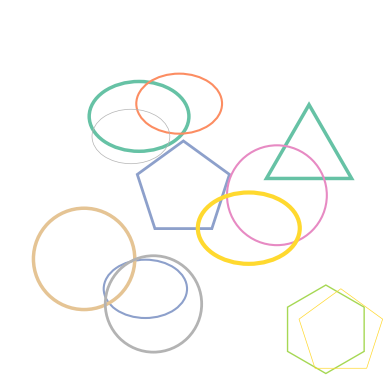[{"shape": "triangle", "thickness": 2.5, "radius": 0.64, "center": [0.803, 0.6]}, {"shape": "oval", "thickness": 2.5, "radius": 0.65, "center": [0.361, 0.698]}, {"shape": "oval", "thickness": 1.5, "radius": 0.56, "center": [0.465, 0.731]}, {"shape": "pentagon", "thickness": 2, "radius": 0.63, "center": [0.476, 0.508]}, {"shape": "oval", "thickness": 1.5, "radius": 0.54, "center": [0.378, 0.25]}, {"shape": "circle", "thickness": 1.5, "radius": 0.65, "center": [0.719, 0.493]}, {"shape": "hexagon", "thickness": 1, "radius": 0.57, "center": [0.846, 0.145]}, {"shape": "oval", "thickness": 3, "radius": 0.66, "center": [0.646, 0.407]}, {"shape": "pentagon", "thickness": 0.5, "radius": 0.57, "center": [0.885, 0.136]}, {"shape": "circle", "thickness": 2.5, "radius": 0.66, "center": [0.218, 0.328]}, {"shape": "oval", "thickness": 0.5, "radius": 0.51, "center": [0.34, 0.646]}, {"shape": "circle", "thickness": 2, "radius": 0.63, "center": [0.399, 0.211]}]